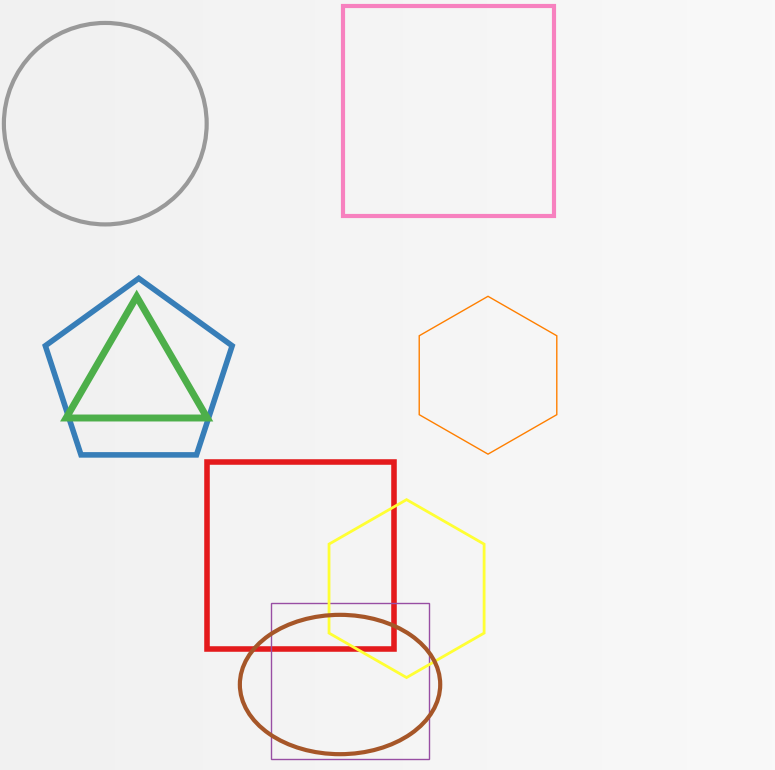[{"shape": "square", "thickness": 2, "radius": 0.6, "center": [0.388, 0.279]}, {"shape": "pentagon", "thickness": 2, "radius": 0.63, "center": [0.179, 0.512]}, {"shape": "triangle", "thickness": 2.5, "radius": 0.53, "center": [0.176, 0.51]}, {"shape": "square", "thickness": 0.5, "radius": 0.51, "center": [0.451, 0.116]}, {"shape": "hexagon", "thickness": 0.5, "radius": 0.51, "center": [0.63, 0.513]}, {"shape": "hexagon", "thickness": 1, "radius": 0.58, "center": [0.525, 0.236]}, {"shape": "oval", "thickness": 1.5, "radius": 0.65, "center": [0.439, 0.111]}, {"shape": "square", "thickness": 1.5, "radius": 0.68, "center": [0.579, 0.856]}, {"shape": "circle", "thickness": 1.5, "radius": 0.65, "center": [0.136, 0.839]}]